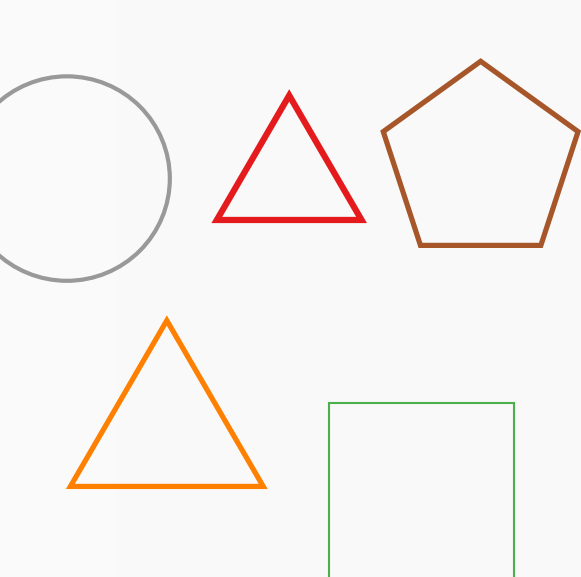[{"shape": "triangle", "thickness": 3, "radius": 0.72, "center": [0.498, 0.69]}, {"shape": "square", "thickness": 1, "radius": 0.79, "center": [0.725, 0.143]}, {"shape": "triangle", "thickness": 2.5, "radius": 0.96, "center": [0.287, 0.253]}, {"shape": "pentagon", "thickness": 2.5, "radius": 0.88, "center": [0.827, 0.717]}, {"shape": "circle", "thickness": 2, "radius": 0.89, "center": [0.115, 0.69]}]